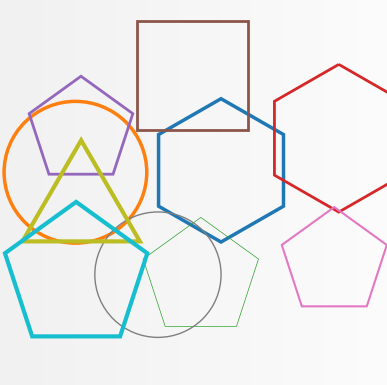[{"shape": "hexagon", "thickness": 2.5, "radius": 0.93, "center": [0.57, 0.557]}, {"shape": "circle", "thickness": 2.5, "radius": 0.92, "center": [0.195, 0.553]}, {"shape": "pentagon", "thickness": 0.5, "radius": 0.78, "center": [0.518, 0.279]}, {"shape": "hexagon", "thickness": 2, "radius": 0.96, "center": [0.874, 0.641]}, {"shape": "pentagon", "thickness": 2, "radius": 0.7, "center": [0.209, 0.661]}, {"shape": "square", "thickness": 2, "radius": 0.71, "center": [0.497, 0.804]}, {"shape": "pentagon", "thickness": 1.5, "radius": 0.71, "center": [0.863, 0.32]}, {"shape": "circle", "thickness": 1, "radius": 0.81, "center": [0.408, 0.287]}, {"shape": "triangle", "thickness": 3, "radius": 0.88, "center": [0.209, 0.461]}, {"shape": "pentagon", "thickness": 3, "radius": 0.97, "center": [0.196, 0.282]}]